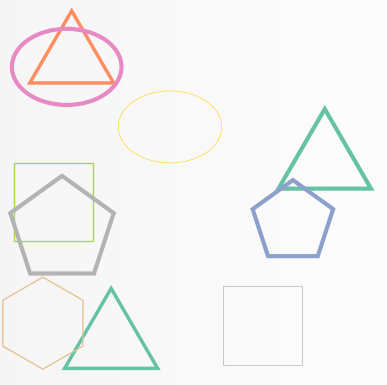[{"shape": "triangle", "thickness": 3, "radius": 0.69, "center": [0.838, 0.579]}, {"shape": "triangle", "thickness": 2.5, "radius": 0.69, "center": [0.287, 0.112]}, {"shape": "triangle", "thickness": 2.5, "radius": 0.62, "center": [0.185, 0.847]}, {"shape": "pentagon", "thickness": 3, "radius": 0.55, "center": [0.756, 0.423]}, {"shape": "oval", "thickness": 3, "radius": 0.71, "center": [0.172, 0.826]}, {"shape": "square", "thickness": 1, "radius": 0.51, "center": [0.139, 0.476]}, {"shape": "oval", "thickness": 0.5, "radius": 0.67, "center": [0.439, 0.67]}, {"shape": "hexagon", "thickness": 1, "radius": 0.6, "center": [0.111, 0.161]}, {"shape": "square", "thickness": 0.5, "radius": 0.51, "center": [0.677, 0.155]}, {"shape": "pentagon", "thickness": 3, "radius": 0.7, "center": [0.16, 0.403]}]